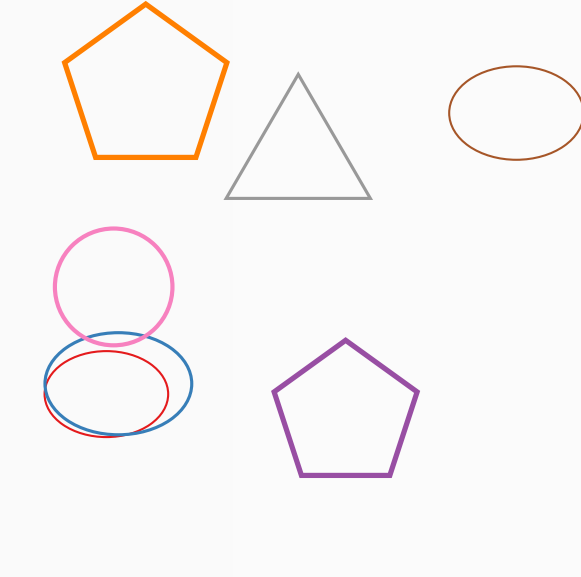[{"shape": "oval", "thickness": 1, "radius": 0.53, "center": [0.183, 0.317]}, {"shape": "oval", "thickness": 1.5, "radius": 0.63, "center": [0.204, 0.335]}, {"shape": "pentagon", "thickness": 2.5, "radius": 0.65, "center": [0.595, 0.281]}, {"shape": "pentagon", "thickness": 2.5, "radius": 0.73, "center": [0.251, 0.845]}, {"shape": "oval", "thickness": 1, "radius": 0.58, "center": [0.888, 0.803]}, {"shape": "circle", "thickness": 2, "radius": 0.51, "center": [0.196, 0.502]}, {"shape": "triangle", "thickness": 1.5, "radius": 0.72, "center": [0.513, 0.727]}]